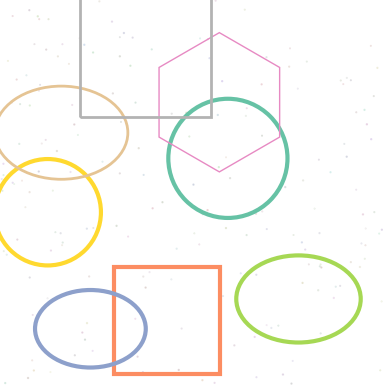[{"shape": "circle", "thickness": 3, "radius": 0.77, "center": [0.592, 0.589]}, {"shape": "square", "thickness": 3, "radius": 0.69, "center": [0.434, 0.167]}, {"shape": "oval", "thickness": 3, "radius": 0.72, "center": [0.235, 0.146]}, {"shape": "hexagon", "thickness": 1, "radius": 0.9, "center": [0.57, 0.734]}, {"shape": "oval", "thickness": 3, "radius": 0.81, "center": [0.775, 0.223]}, {"shape": "circle", "thickness": 3, "radius": 0.69, "center": [0.124, 0.449]}, {"shape": "oval", "thickness": 2, "radius": 0.86, "center": [0.159, 0.655]}, {"shape": "square", "thickness": 2, "radius": 0.85, "center": [0.378, 0.865]}]